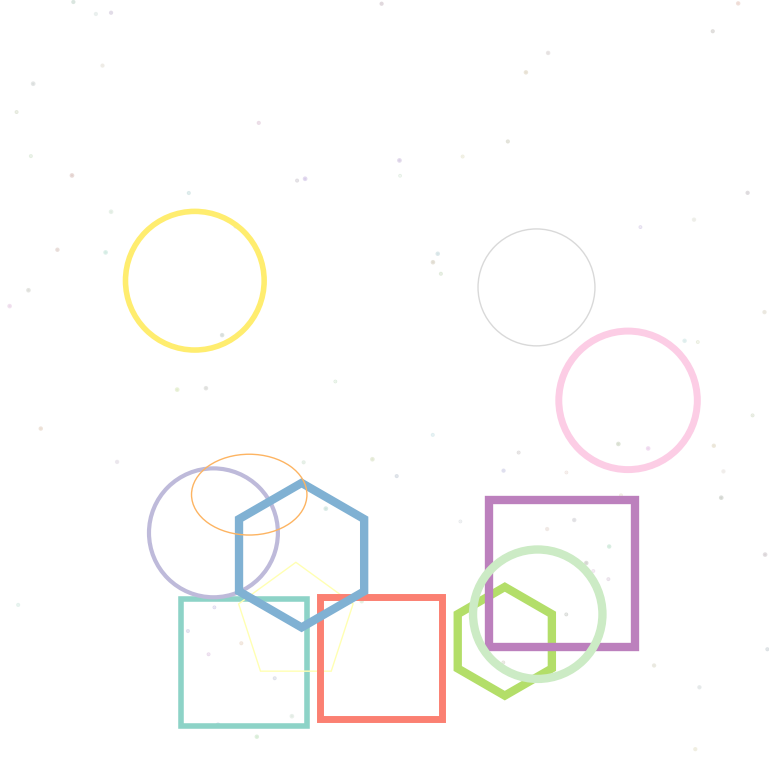[{"shape": "square", "thickness": 2, "radius": 0.41, "center": [0.317, 0.14]}, {"shape": "pentagon", "thickness": 0.5, "radius": 0.39, "center": [0.384, 0.192]}, {"shape": "circle", "thickness": 1.5, "radius": 0.42, "center": [0.277, 0.308]}, {"shape": "square", "thickness": 2.5, "radius": 0.39, "center": [0.495, 0.145]}, {"shape": "hexagon", "thickness": 3, "radius": 0.47, "center": [0.392, 0.279]}, {"shape": "oval", "thickness": 0.5, "radius": 0.37, "center": [0.324, 0.358]}, {"shape": "hexagon", "thickness": 3, "radius": 0.35, "center": [0.656, 0.167]}, {"shape": "circle", "thickness": 2.5, "radius": 0.45, "center": [0.816, 0.48]}, {"shape": "circle", "thickness": 0.5, "radius": 0.38, "center": [0.697, 0.627]}, {"shape": "square", "thickness": 3, "radius": 0.48, "center": [0.73, 0.255]}, {"shape": "circle", "thickness": 3, "radius": 0.42, "center": [0.698, 0.202]}, {"shape": "circle", "thickness": 2, "radius": 0.45, "center": [0.253, 0.635]}]